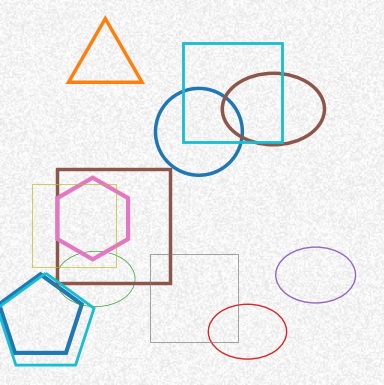[{"shape": "pentagon", "thickness": 3, "radius": 0.56, "center": [0.105, 0.175]}, {"shape": "circle", "thickness": 2.5, "radius": 0.56, "center": [0.517, 0.658]}, {"shape": "triangle", "thickness": 2.5, "radius": 0.55, "center": [0.274, 0.841]}, {"shape": "oval", "thickness": 0.5, "radius": 0.51, "center": [0.248, 0.275]}, {"shape": "oval", "thickness": 1, "radius": 0.51, "center": [0.643, 0.139]}, {"shape": "oval", "thickness": 1, "radius": 0.52, "center": [0.82, 0.286]}, {"shape": "oval", "thickness": 2.5, "radius": 0.66, "center": [0.71, 0.717]}, {"shape": "square", "thickness": 2.5, "radius": 0.74, "center": [0.295, 0.413]}, {"shape": "hexagon", "thickness": 3, "radius": 0.53, "center": [0.241, 0.432]}, {"shape": "square", "thickness": 0.5, "radius": 0.57, "center": [0.503, 0.226]}, {"shape": "square", "thickness": 0.5, "radius": 0.54, "center": [0.192, 0.415]}, {"shape": "square", "thickness": 2, "radius": 0.64, "center": [0.604, 0.761]}, {"shape": "pentagon", "thickness": 2, "radius": 0.66, "center": [0.119, 0.158]}]